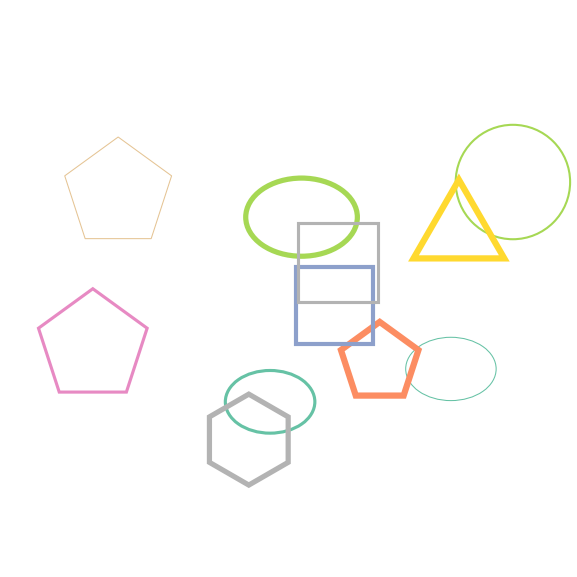[{"shape": "oval", "thickness": 1.5, "radius": 0.39, "center": [0.468, 0.303]}, {"shape": "oval", "thickness": 0.5, "radius": 0.39, "center": [0.781, 0.36]}, {"shape": "pentagon", "thickness": 3, "radius": 0.35, "center": [0.657, 0.371]}, {"shape": "square", "thickness": 2, "radius": 0.33, "center": [0.58, 0.469]}, {"shape": "pentagon", "thickness": 1.5, "radius": 0.49, "center": [0.161, 0.4]}, {"shape": "oval", "thickness": 2.5, "radius": 0.48, "center": [0.522, 0.623]}, {"shape": "circle", "thickness": 1, "radius": 0.5, "center": [0.888, 0.684]}, {"shape": "triangle", "thickness": 3, "radius": 0.45, "center": [0.795, 0.597]}, {"shape": "pentagon", "thickness": 0.5, "radius": 0.49, "center": [0.205, 0.665]}, {"shape": "square", "thickness": 1.5, "radius": 0.34, "center": [0.586, 0.545]}, {"shape": "hexagon", "thickness": 2.5, "radius": 0.39, "center": [0.431, 0.238]}]